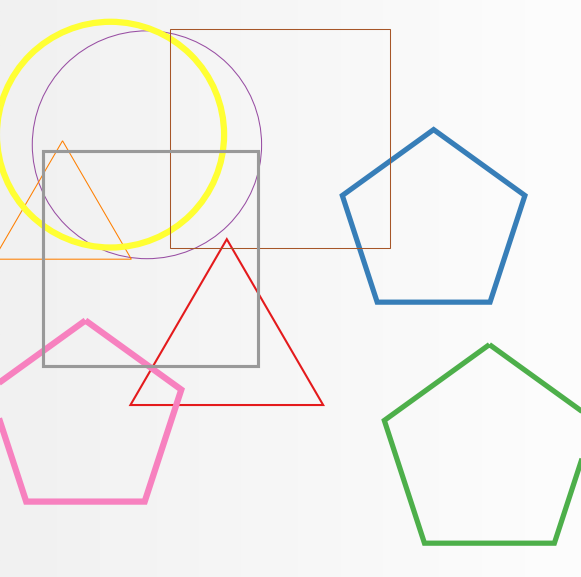[{"shape": "triangle", "thickness": 1, "radius": 0.96, "center": [0.39, 0.394]}, {"shape": "pentagon", "thickness": 2.5, "radius": 0.83, "center": [0.746, 0.61]}, {"shape": "pentagon", "thickness": 2.5, "radius": 0.95, "center": [0.842, 0.212]}, {"shape": "circle", "thickness": 0.5, "radius": 0.99, "center": [0.253, 0.748]}, {"shape": "triangle", "thickness": 0.5, "radius": 0.68, "center": [0.108, 0.619]}, {"shape": "circle", "thickness": 3, "radius": 0.98, "center": [0.19, 0.766]}, {"shape": "square", "thickness": 0.5, "radius": 0.95, "center": [0.482, 0.759]}, {"shape": "pentagon", "thickness": 3, "radius": 0.87, "center": [0.147, 0.271]}, {"shape": "square", "thickness": 1.5, "radius": 0.93, "center": [0.259, 0.551]}]